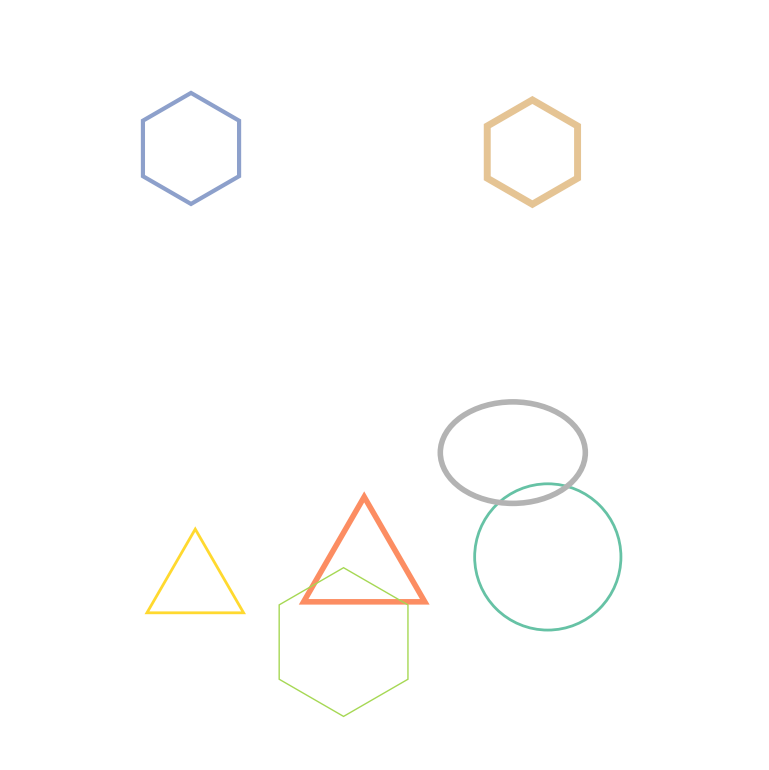[{"shape": "circle", "thickness": 1, "radius": 0.47, "center": [0.711, 0.277]}, {"shape": "triangle", "thickness": 2, "radius": 0.45, "center": [0.473, 0.264]}, {"shape": "hexagon", "thickness": 1.5, "radius": 0.36, "center": [0.248, 0.807]}, {"shape": "hexagon", "thickness": 0.5, "radius": 0.48, "center": [0.446, 0.166]}, {"shape": "triangle", "thickness": 1, "radius": 0.36, "center": [0.254, 0.24]}, {"shape": "hexagon", "thickness": 2.5, "radius": 0.34, "center": [0.691, 0.802]}, {"shape": "oval", "thickness": 2, "radius": 0.47, "center": [0.666, 0.412]}]